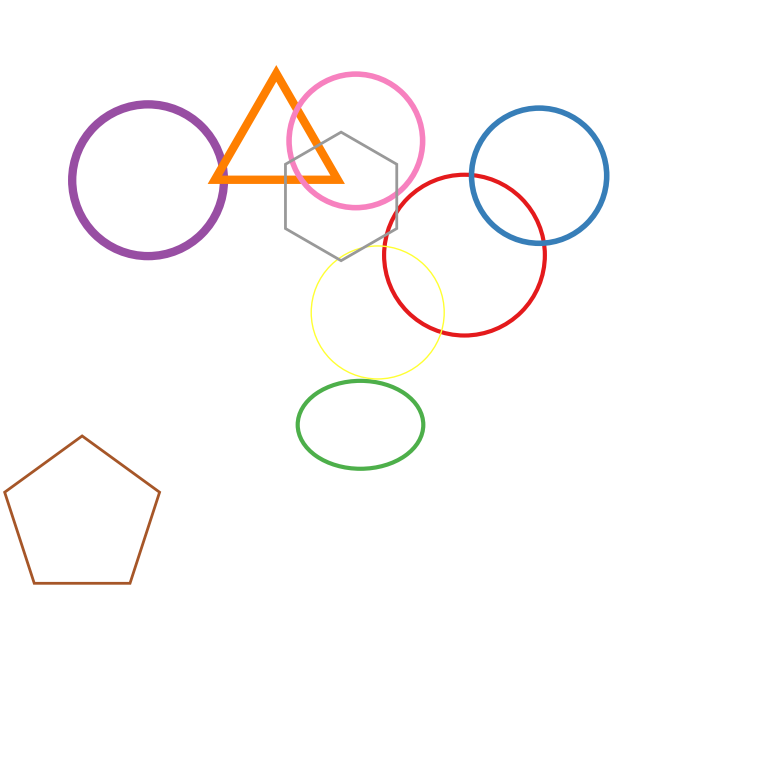[{"shape": "circle", "thickness": 1.5, "radius": 0.52, "center": [0.603, 0.669]}, {"shape": "circle", "thickness": 2, "radius": 0.44, "center": [0.7, 0.772]}, {"shape": "oval", "thickness": 1.5, "radius": 0.41, "center": [0.468, 0.448]}, {"shape": "circle", "thickness": 3, "radius": 0.49, "center": [0.192, 0.766]}, {"shape": "triangle", "thickness": 3, "radius": 0.46, "center": [0.359, 0.813]}, {"shape": "circle", "thickness": 0.5, "radius": 0.43, "center": [0.491, 0.594]}, {"shape": "pentagon", "thickness": 1, "radius": 0.53, "center": [0.107, 0.328]}, {"shape": "circle", "thickness": 2, "radius": 0.43, "center": [0.462, 0.817]}, {"shape": "hexagon", "thickness": 1, "radius": 0.42, "center": [0.443, 0.745]}]